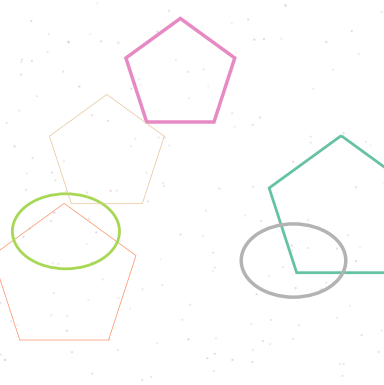[{"shape": "pentagon", "thickness": 2, "radius": 0.98, "center": [0.886, 0.451]}, {"shape": "pentagon", "thickness": 0.5, "radius": 0.98, "center": [0.167, 0.276]}, {"shape": "pentagon", "thickness": 2.5, "radius": 0.74, "center": [0.468, 0.803]}, {"shape": "oval", "thickness": 2, "radius": 0.7, "center": [0.171, 0.399]}, {"shape": "pentagon", "thickness": 0.5, "radius": 0.78, "center": [0.277, 0.598]}, {"shape": "oval", "thickness": 2.5, "radius": 0.68, "center": [0.762, 0.323]}]